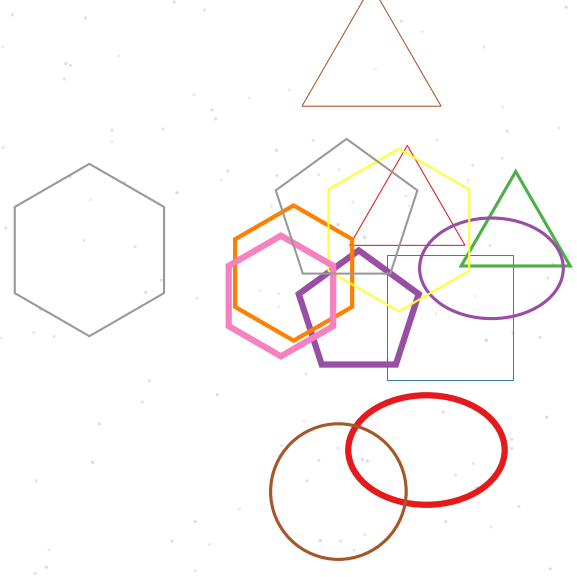[{"shape": "triangle", "thickness": 0.5, "radius": 0.58, "center": [0.705, 0.632]}, {"shape": "oval", "thickness": 3, "radius": 0.68, "center": [0.738, 0.22]}, {"shape": "square", "thickness": 0.5, "radius": 0.54, "center": [0.78, 0.449]}, {"shape": "triangle", "thickness": 1.5, "radius": 0.55, "center": [0.893, 0.593]}, {"shape": "oval", "thickness": 1.5, "radius": 0.62, "center": [0.851, 0.535]}, {"shape": "pentagon", "thickness": 3, "radius": 0.55, "center": [0.621, 0.456]}, {"shape": "hexagon", "thickness": 2, "radius": 0.59, "center": [0.508, 0.526]}, {"shape": "hexagon", "thickness": 1, "radius": 0.7, "center": [0.691, 0.601]}, {"shape": "circle", "thickness": 1.5, "radius": 0.59, "center": [0.586, 0.148]}, {"shape": "triangle", "thickness": 0.5, "radius": 0.7, "center": [0.643, 0.885]}, {"shape": "hexagon", "thickness": 3, "radius": 0.52, "center": [0.486, 0.487]}, {"shape": "pentagon", "thickness": 1, "radius": 0.64, "center": [0.6, 0.63]}, {"shape": "hexagon", "thickness": 1, "radius": 0.75, "center": [0.155, 0.566]}]